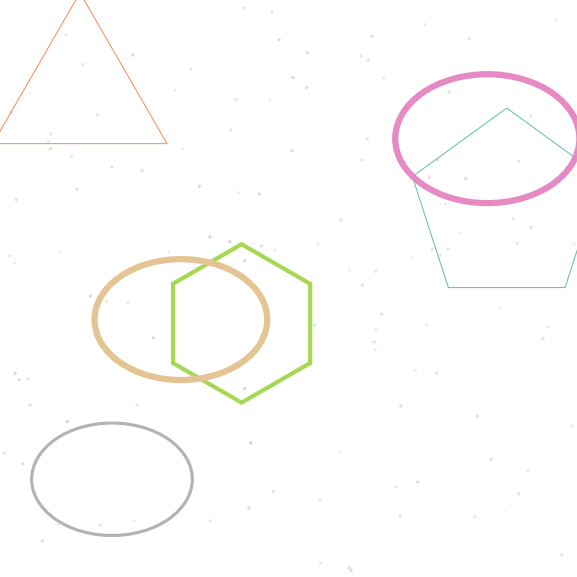[{"shape": "pentagon", "thickness": 0.5, "radius": 0.86, "center": [0.877, 0.64]}, {"shape": "triangle", "thickness": 0.5, "radius": 0.87, "center": [0.138, 0.838]}, {"shape": "oval", "thickness": 3, "radius": 0.8, "center": [0.844, 0.759]}, {"shape": "hexagon", "thickness": 2, "radius": 0.69, "center": [0.418, 0.439]}, {"shape": "oval", "thickness": 3, "radius": 0.75, "center": [0.313, 0.446]}, {"shape": "oval", "thickness": 1.5, "radius": 0.7, "center": [0.194, 0.169]}]